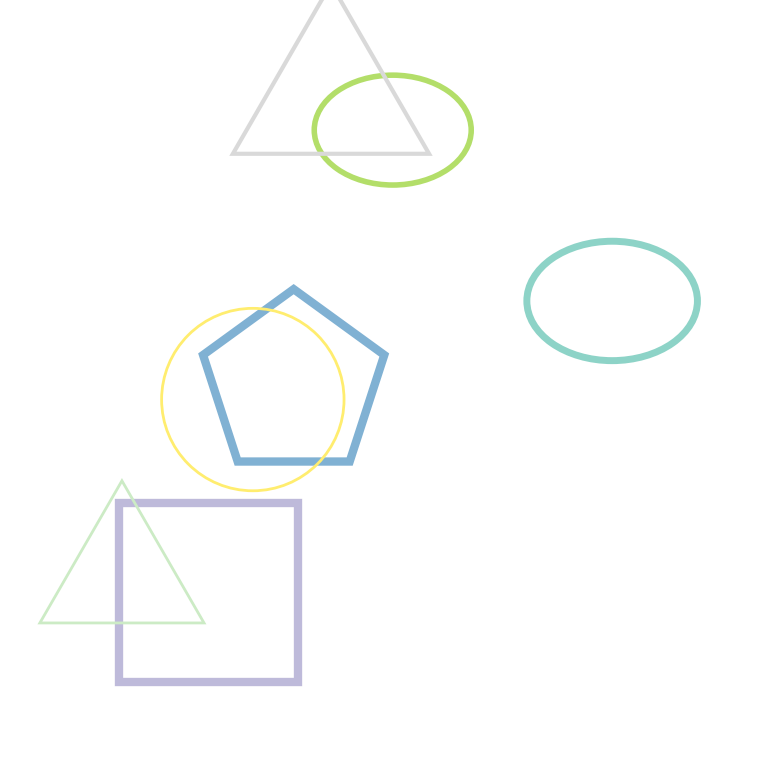[{"shape": "oval", "thickness": 2.5, "radius": 0.55, "center": [0.795, 0.609]}, {"shape": "square", "thickness": 3, "radius": 0.58, "center": [0.27, 0.231]}, {"shape": "pentagon", "thickness": 3, "radius": 0.62, "center": [0.381, 0.501]}, {"shape": "oval", "thickness": 2, "radius": 0.51, "center": [0.51, 0.831]}, {"shape": "triangle", "thickness": 1.5, "radius": 0.74, "center": [0.43, 0.874]}, {"shape": "triangle", "thickness": 1, "radius": 0.62, "center": [0.158, 0.253]}, {"shape": "circle", "thickness": 1, "radius": 0.59, "center": [0.328, 0.481]}]